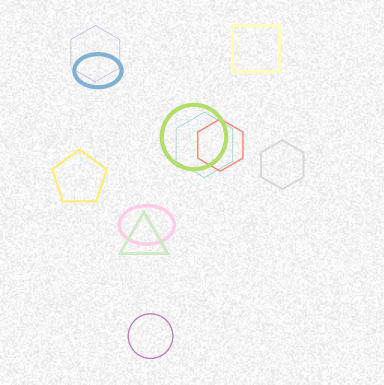[{"shape": "hexagon", "thickness": 0.5, "radius": 0.42, "center": [0.531, 0.624]}, {"shape": "square", "thickness": 2, "radius": 0.3, "center": [0.664, 0.874]}, {"shape": "hexagon", "thickness": 0.5, "radius": 0.37, "center": [0.248, 0.86]}, {"shape": "hexagon", "thickness": 1, "radius": 0.34, "center": [0.572, 0.623]}, {"shape": "oval", "thickness": 3, "radius": 0.31, "center": [0.254, 0.816]}, {"shape": "circle", "thickness": 3, "radius": 0.42, "center": [0.504, 0.644]}, {"shape": "oval", "thickness": 2.5, "radius": 0.36, "center": [0.381, 0.416]}, {"shape": "hexagon", "thickness": 1.5, "radius": 0.32, "center": [0.733, 0.572]}, {"shape": "circle", "thickness": 1, "radius": 0.29, "center": [0.391, 0.127]}, {"shape": "triangle", "thickness": 2, "radius": 0.36, "center": [0.374, 0.377]}, {"shape": "pentagon", "thickness": 1.5, "radius": 0.37, "center": [0.206, 0.537]}]